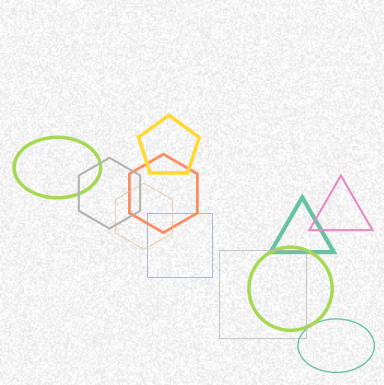[{"shape": "triangle", "thickness": 3, "radius": 0.47, "center": [0.785, 0.393]}, {"shape": "oval", "thickness": 1, "radius": 0.5, "center": [0.873, 0.102]}, {"shape": "hexagon", "thickness": 2, "radius": 0.51, "center": [0.424, 0.498]}, {"shape": "square", "thickness": 0.5, "radius": 0.42, "center": [0.466, 0.363]}, {"shape": "triangle", "thickness": 1.5, "radius": 0.47, "center": [0.885, 0.45]}, {"shape": "oval", "thickness": 2.5, "radius": 0.56, "center": [0.149, 0.565]}, {"shape": "circle", "thickness": 2.5, "radius": 0.54, "center": [0.755, 0.25]}, {"shape": "pentagon", "thickness": 2.5, "radius": 0.41, "center": [0.439, 0.618]}, {"shape": "hexagon", "thickness": 0.5, "radius": 0.43, "center": [0.374, 0.438]}, {"shape": "square", "thickness": 0.5, "radius": 0.57, "center": [0.682, 0.236]}, {"shape": "hexagon", "thickness": 1.5, "radius": 0.46, "center": [0.284, 0.498]}]